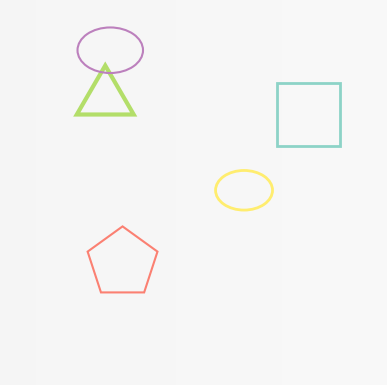[{"shape": "square", "thickness": 2, "radius": 0.41, "center": [0.796, 0.703]}, {"shape": "pentagon", "thickness": 1.5, "radius": 0.47, "center": [0.316, 0.317]}, {"shape": "triangle", "thickness": 3, "radius": 0.42, "center": [0.272, 0.745]}, {"shape": "oval", "thickness": 1.5, "radius": 0.42, "center": [0.285, 0.87]}, {"shape": "oval", "thickness": 2, "radius": 0.37, "center": [0.63, 0.506]}]